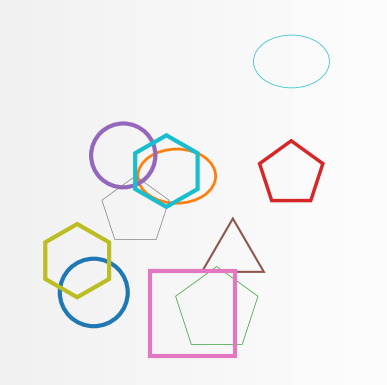[{"shape": "circle", "thickness": 3, "radius": 0.44, "center": [0.242, 0.24]}, {"shape": "oval", "thickness": 2, "radius": 0.5, "center": [0.456, 0.542]}, {"shape": "pentagon", "thickness": 0.5, "radius": 0.56, "center": [0.559, 0.196]}, {"shape": "pentagon", "thickness": 2.5, "radius": 0.43, "center": [0.752, 0.548]}, {"shape": "circle", "thickness": 3, "radius": 0.41, "center": [0.318, 0.596]}, {"shape": "triangle", "thickness": 1.5, "radius": 0.46, "center": [0.601, 0.34]}, {"shape": "square", "thickness": 3, "radius": 0.55, "center": [0.497, 0.186]}, {"shape": "pentagon", "thickness": 0.5, "radius": 0.46, "center": [0.35, 0.452]}, {"shape": "hexagon", "thickness": 3, "radius": 0.48, "center": [0.199, 0.323]}, {"shape": "hexagon", "thickness": 3, "radius": 0.46, "center": [0.429, 0.556]}, {"shape": "oval", "thickness": 0.5, "radius": 0.49, "center": [0.752, 0.84]}]